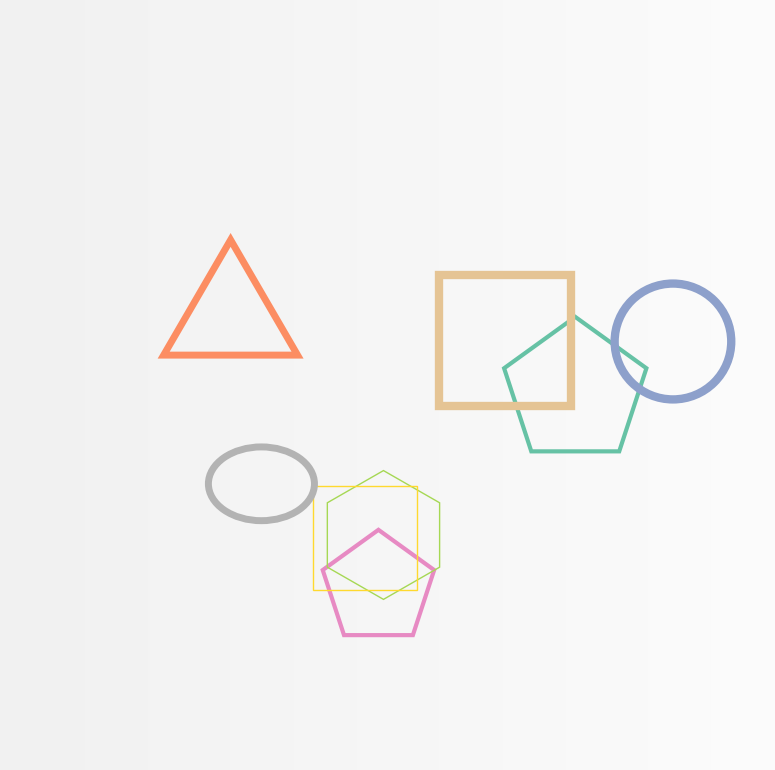[{"shape": "pentagon", "thickness": 1.5, "radius": 0.48, "center": [0.742, 0.492]}, {"shape": "triangle", "thickness": 2.5, "radius": 0.5, "center": [0.298, 0.589]}, {"shape": "circle", "thickness": 3, "radius": 0.38, "center": [0.868, 0.557]}, {"shape": "pentagon", "thickness": 1.5, "radius": 0.38, "center": [0.488, 0.236]}, {"shape": "hexagon", "thickness": 0.5, "radius": 0.42, "center": [0.495, 0.305]}, {"shape": "square", "thickness": 0.5, "radius": 0.34, "center": [0.471, 0.301]}, {"shape": "square", "thickness": 3, "radius": 0.42, "center": [0.652, 0.558]}, {"shape": "oval", "thickness": 2.5, "radius": 0.34, "center": [0.337, 0.372]}]